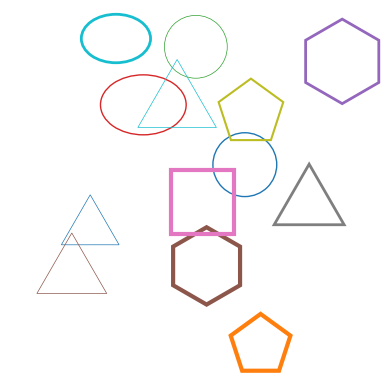[{"shape": "triangle", "thickness": 0.5, "radius": 0.43, "center": [0.234, 0.407]}, {"shape": "circle", "thickness": 1, "radius": 0.41, "center": [0.636, 0.572]}, {"shape": "pentagon", "thickness": 3, "radius": 0.41, "center": [0.677, 0.103]}, {"shape": "circle", "thickness": 0.5, "radius": 0.41, "center": [0.509, 0.878]}, {"shape": "oval", "thickness": 1, "radius": 0.56, "center": [0.372, 0.728]}, {"shape": "hexagon", "thickness": 2, "radius": 0.55, "center": [0.889, 0.841]}, {"shape": "hexagon", "thickness": 3, "radius": 0.5, "center": [0.537, 0.309]}, {"shape": "triangle", "thickness": 0.5, "radius": 0.52, "center": [0.186, 0.29]}, {"shape": "square", "thickness": 3, "radius": 0.41, "center": [0.525, 0.475]}, {"shape": "triangle", "thickness": 2, "radius": 0.52, "center": [0.803, 0.469]}, {"shape": "pentagon", "thickness": 1.5, "radius": 0.44, "center": [0.652, 0.707]}, {"shape": "triangle", "thickness": 0.5, "radius": 0.59, "center": [0.46, 0.728]}, {"shape": "oval", "thickness": 2, "radius": 0.45, "center": [0.301, 0.9]}]